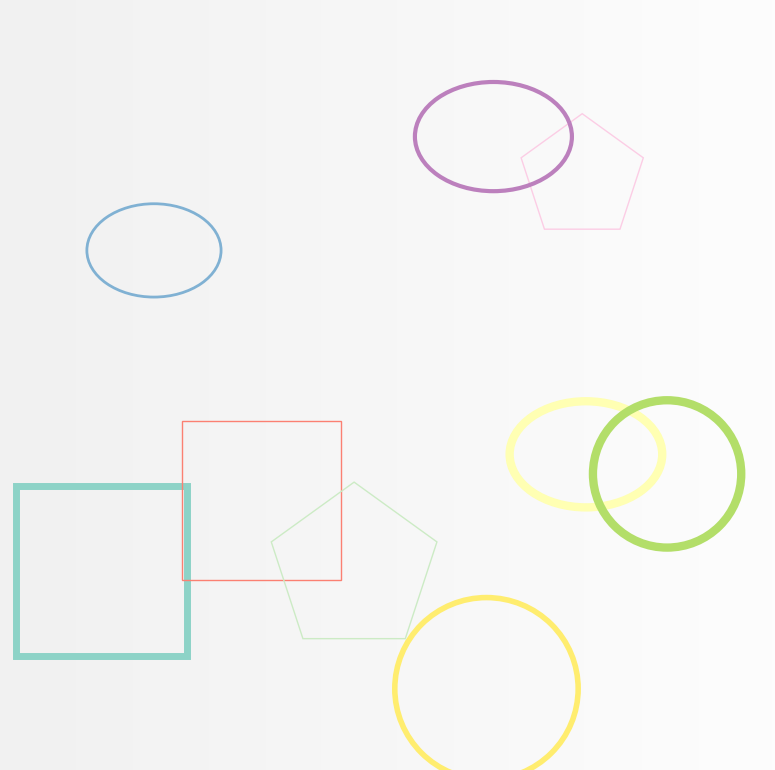[{"shape": "square", "thickness": 2.5, "radius": 0.55, "center": [0.131, 0.258]}, {"shape": "oval", "thickness": 3, "radius": 0.49, "center": [0.756, 0.41]}, {"shape": "square", "thickness": 0.5, "radius": 0.52, "center": [0.337, 0.35]}, {"shape": "oval", "thickness": 1, "radius": 0.43, "center": [0.199, 0.675]}, {"shape": "circle", "thickness": 3, "radius": 0.48, "center": [0.861, 0.385]}, {"shape": "pentagon", "thickness": 0.5, "radius": 0.41, "center": [0.751, 0.769]}, {"shape": "oval", "thickness": 1.5, "radius": 0.51, "center": [0.637, 0.823]}, {"shape": "pentagon", "thickness": 0.5, "radius": 0.56, "center": [0.457, 0.261]}, {"shape": "circle", "thickness": 2, "radius": 0.59, "center": [0.628, 0.106]}]